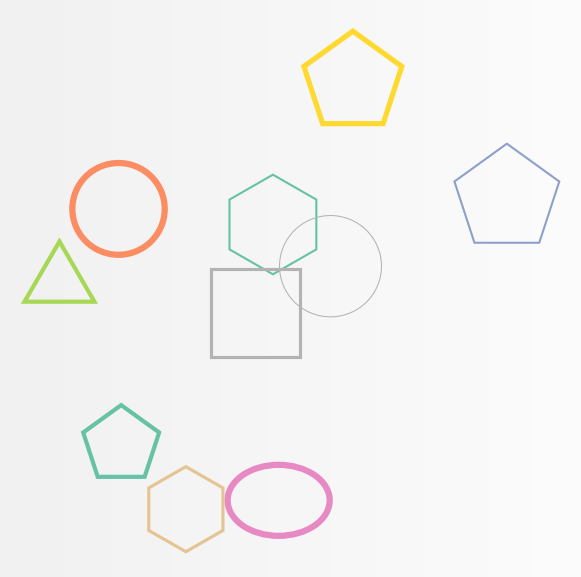[{"shape": "hexagon", "thickness": 1, "radius": 0.43, "center": [0.47, 0.61]}, {"shape": "pentagon", "thickness": 2, "radius": 0.34, "center": [0.208, 0.229]}, {"shape": "circle", "thickness": 3, "radius": 0.4, "center": [0.204, 0.637]}, {"shape": "pentagon", "thickness": 1, "radius": 0.47, "center": [0.872, 0.656]}, {"shape": "oval", "thickness": 3, "radius": 0.44, "center": [0.479, 0.133]}, {"shape": "triangle", "thickness": 2, "radius": 0.35, "center": [0.102, 0.511]}, {"shape": "pentagon", "thickness": 2.5, "radius": 0.44, "center": [0.607, 0.857]}, {"shape": "hexagon", "thickness": 1.5, "radius": 0.37, "center": [0.32, 0.117]}, {"shape": "square", "thickness": 1.5, "radius": 0.38, "center": [0.439, 0.457]}, {"shape": "circle", "thickness": 0.5, "radius": 0.44, "center": [0.569, 0.538]}]